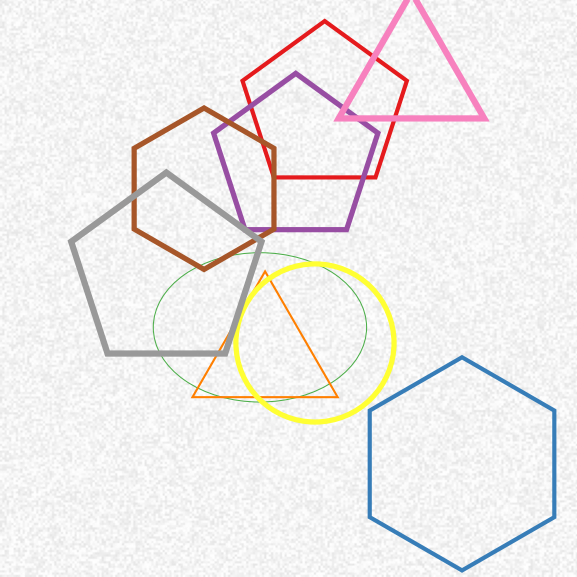[{"shape": "pentagon", "thickness": 2, "radius": 0.75, "center": [0.562, 0.813]}, {"shape": "hexagon", "thickness": 2, "radius": 0.92, "center": [0.8, 0.196]}, {"shape": "oval", "thickness": 0.5, "radius": 0.92, "center": [0.45, 0.432]}, {"shape": "pentagon", "thickness": 2.5, "radius": 0.75, "center": [0.512, 0.722]}, {"shape": "triangle", "thickness": 1, "radius": 0.73, "center": [0.459, 0.384]}, {"shape": "circle", "thickness": 2.5, "radius": 0.68, "center": [0.545, 0.405]}, {"shape": "hexagon", "thickness": 2.5, "radius": 0.7, "center": [0.353, 0.672]}, {"shape": "triangle", "thickness": 3, "radius": 0.73, "center": [0.713, 0.867]}, {"shape": "pentagon", "thickness": 3, "radius": 0.87, "center": [0.288, 0.527]}]